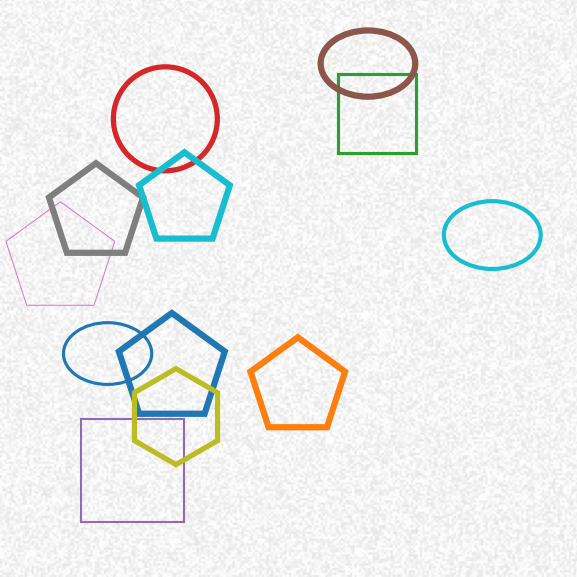[{"shape": "pentagon", "thickness": 3, "radius": 0.48, "center": [0.298, 0.361]}, {"shape": "oval", "thickness": 1.5, "radius": 0.38, "center": [0.186, 0.387]}, {"shape": "pentagon", "thickness": 3, "radius": 0.43, "center": [0.516, 0.329]}, {"shape": "square", "thickness": 1.5, "radius": 0.34, "center": [0.653, 0.802]}, {"shape": "circle", "thickness": 2.5, "radius": 0.45, "center": [0.286, 0.793]}, {"shape": "square", "thickness": 1, "radius": 0.45, "center": [0.23, 0.185]}, {"shape": "oval", "thickness": 3, "radius": 0.41, "center": [0.637, 0.889]}, {"shape": "pentagon", "thickness": 0.5, "radius": 0.5, "center": [0.105, 0.551]}, {"shape": "pentagon", "thickness": 3, "radius": 0.43, "center": [0.166, 0.631]}, {"shape": "hexagon", "thickness": 2.5, "radius": 0.42, "center": [0.305, 0.278]}, {"shape": "oval", "thickness": 2, "radius": 0.42, "center": [0.852, 0.592]}, {"shape": "pentagon", "thickness": 3, "radius": 0.41, "center": [0.319, 0.653]}]